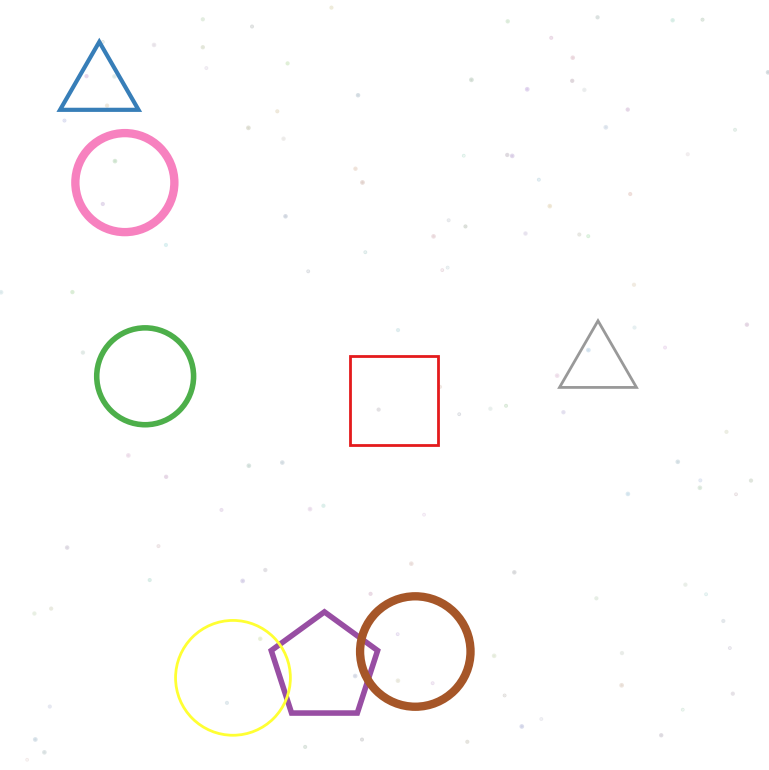[{"shape": "square", "thickness": 1, "radius": 0.29, "center": [0.512, 0.48]}, {"shape": "triangle", "thickness": 1.5, "radius": 0.29, "center": [0.129, 0.887]}, {"shape": "circle", "thickness": 2, "radius": 0.31, "center": [0.189, 0.511]}, {"shape": "pentagon", "thickness": 2, "radius": 0.36, "center": [0.421, 0.133]}, {"shape": "circle", "thickness": 1, "radius": 0.37, "center": [0.303, 0.12]}, {"shape": "circle", "thickness": 3, "radius": 0.36, "center": [0.539, 0.154]}, {"shape": "circle", "thickness": 3, "radius": 0.32, "center": [0.162, 0.763]}, {"shape": "triangle", "thickness": 1, "radius": 0.29, "center": [0.777, 0.526]}]